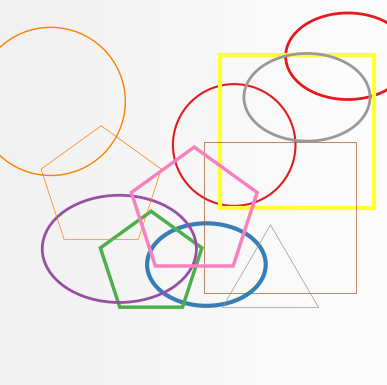[{"shape": "oval", "thickness": 2, "radius": 0.8, "center": [0.898, 0.854]}, {"shape": "circle", "thickness": 1.5, "radius": 0.79, "center": [0.604, 0.623]}, {"shape": "oval", "thickness": 3, "radius": 0.77, "center": [0.533, 0.313]}, {"shape": "pentagon", "thickness": 2.5, "radius": 0.69, "center": [0.39, 0.314]}, {"shape": "oval", "thickness": 2, "radius": 0.99, "center": [0.308, 0.354]}, {"shape": "circle", "thickness": 1, "radius": 0.96, "center": [0.131, 0.737]}, {"shape": "pentagon", "thickness": 0.5, "radius": 0.82, "center": [0.261, 0.51]}, {"shape": "square", "thickness": 3, "radius": 0.99, "center": [0.767, 0.658]}, {"shape": "square", "thickness": 0.5, "radius": 0.98, "center": [0.722, 0.435]}, {"shape": "pentagon", "thickness": 2.5, "radius": 0.85, "center": [0.501, 0.447]}, {"shape": "oval", "thickness": 2, "radius": 0.81, "center": [0.792, 0.747]}, {"shape": "triangle", "thickness": 0.5, "radius": 0.72, "center": [0.698, 0.273]}]